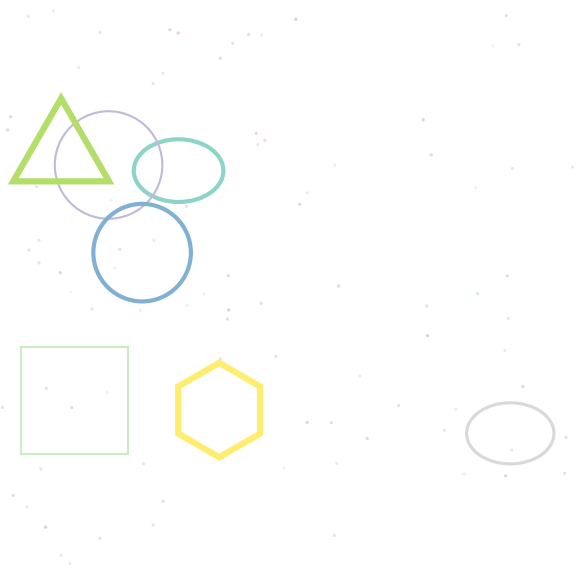[{"shape": "oval", "thickness": 2, "radius": 0.39, "center": [0.309, 0.704]}, {"shape": "circle", "thickness": 1, "radius": 0.47, "center": [0.188, 0.713]}, {"shape": "circle", "thickness": 2, "radius": 0.42, "center": [0.246, 0.562]}, {"shape": "triangle", "thickness": 3, "radius": 0.48, "center": [0.106, 0.733]}, {"shape": "oval", "thickness": 1.5, "radius": 0.38, "center": [0.884, 0.249]}, {"shape": "square", "thickness": 1, "radius": 0.46, "center": [0.129, 0.306]}, {"shape": "hexagon", "thickness": 3, "radius": 0.41, "center": [0.38, 0.289]}]